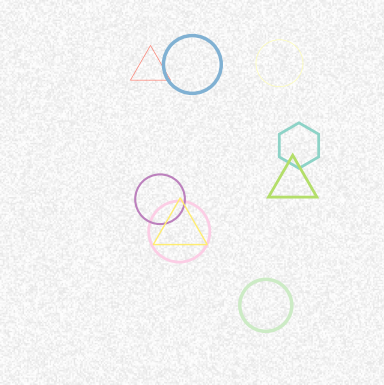[{"shape": "hexagon", "thickness": 2, "radius": 0.3, "center": [0.777, 0.622]}, {"shape": "circle", "thickness": 0.5, "radius": 0.31, "center": [0.726, 0.836]}, {"shape": "triangle", "thickness": 0.5, "radius": 0.3, "center": [0.391, 0.822]}, {"shape": "circle", "thickness": 2.5, "radius": 0.38, "center": [0.5, 0.833]}, {"shape": "triangle", "thickness": 2, "radius": 0.36, "center": [0.76, 0.524]}, {"shape": "circle", "thickness": 2, "radius": 0.4, "center": [0.466, 0.399]}, {"shape": "circle", "thickness": 1.5, "radius": 0.32, "center": [0.416, 0.482]}, {"shape": "circle", "thickness": 2.5, "radius": 0.34, "center": [0.69, 0.207]}, {"shape": "triangle", "thickness": 1, "radius": 0.4, "center": [0.468, 0.405]}]